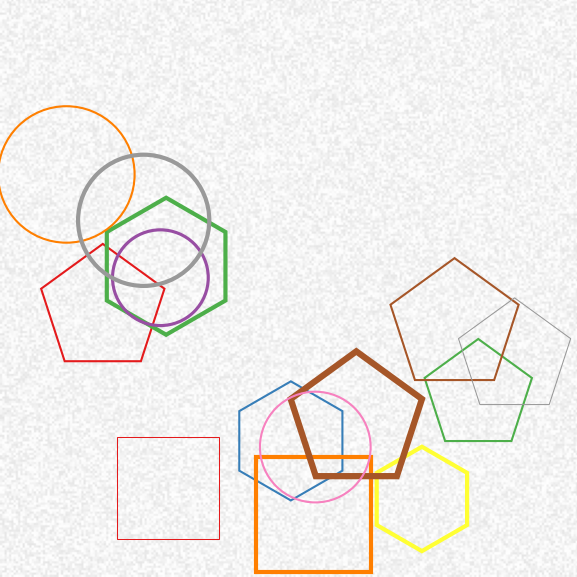[{"shape": "pentagon", "thickness": 1, "radius": 0.56, "center": [0.178, 0.464]}, {"shape": "square", "thickness": 0.5, "radius": 0.44, "center": [0.29, 0.154]}, {"shape": "hexagon", "thickness": 1, "radius": 0.52, "center": [0.504, 0.236]}, {"shape": "pentagon", "thickness": 1, "radius": 0.49, "center": [0.828, 0.314]}, {"shape": "hexagon", "thickness": 2, "radius": 0.59, "center": [0.288, 0.538]}, {"shape": "circle", "thickness": 1.5, "radius": 0.41, "center": [0.278, 0.518]}, {"shape": "square", "thickness": 2, "radius": 0.5, "center": [0.543, 0.108]}, {"shape": "circle", "thickness": 1, "radius": 0.59, "center": [0.115, 0.697]}, {"shape": "hexagon", "thickness": 2, "radius": 0.45, "center": [0.731, 0.135]}, {"shape": "pentagon", "thickness": 1, "radius": 0.58, "center": [0.787, 0.435]}, {"shape": "pentagon", "thickness": 3, "radius": 0.6, "center": [0.617, 0.271]}, {"shape": "circle", "thickness": 1, "radius": 0.48, "center": [0.546, 0.225]}, {"shape": "pentagon", "thickness": 0.5, "radius": 0.51, "center": [0.891, 0.381]}, {"shape": "circle", "thickness": 2, "radius": 0.57, "center": [0.249, 0.618]}]